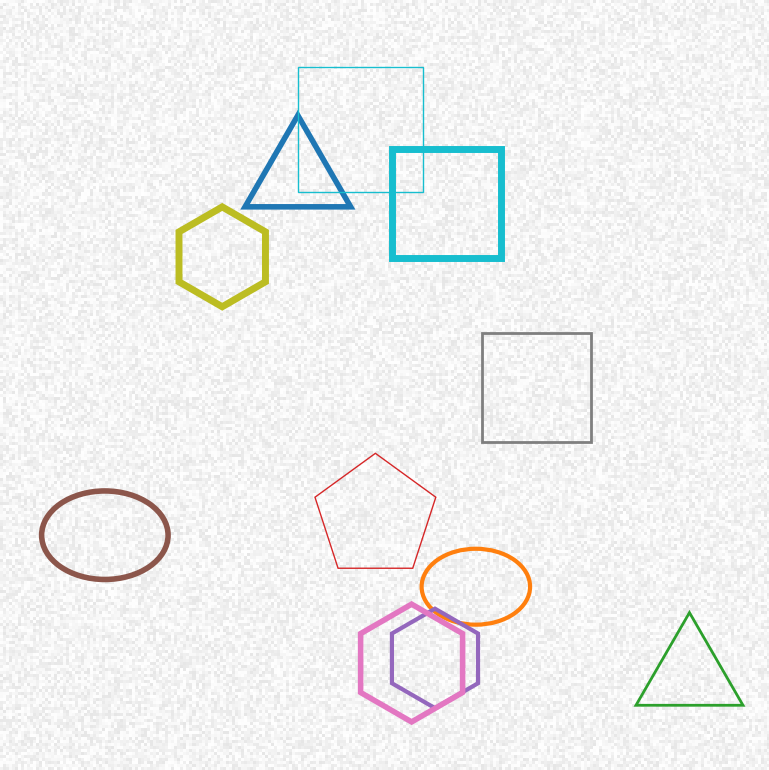[{"shape": "triangle", "thickness": 2, "radius": 0.4, "center": [0.387, 0.771]}, {"shape": "oval", "thickness": 1.5, "radius": 0.35, "center": [0.618, 0.238]}, {"shape": "triangle", "thickness": 1, "radius": 0.4, "center": [0.895, 0.124]}, {"shape": "pentagon", "thickness": 0.5, "radius": 0.41, "center": [0.488, 0.329]}, {"shape": "hexagon", "thickness": 1.5, "radius": 0.32, "center": [0.565, 0.145]}, {"shape": "oval", "thickness": 2, "radius": 0.41, "center": [0.136, 0.305]}, {"shape": "hexagon", "thickness": 2, "radius": 0.38, "center": [0.535, 0.139]}, {"shape": "square", "thickness": 1, "radius": 0.36, "center": [0.697, 0.497]}, {"shape": "hexagon", "thickness": 2.5, "radius": 0.32, "center": [0.289, 0.666]}, {"shape": "square", "thickness": 2.5, "radius": 0.35, "center": [0.58, 0.736]}, {"shape": "square", "thickness": 0.5, "radius": 0.41, "center": [0.468, 0.832]}]